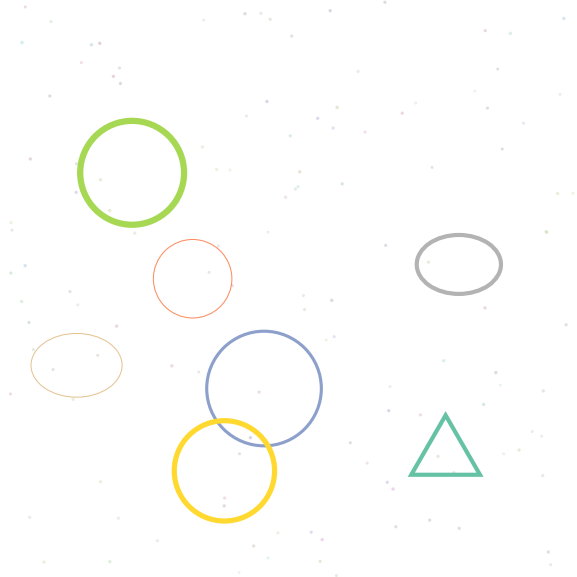[{"shape": "triangle", "thickness": 2, "radius": 0.34, "center": [0.772, 0.211]}, {"shape": "circle", "thickness": 0.5, "radius": 0.34, "center": [0.334, 0.516]}, {"shape": "circle", "thickness": 1.5, "radius": 0.5, "center": [0.457, 0.326]}, {"shape": "circle", "thickness": 3, "radius": 0.45, "center": [0.229, 0.7]}, {"shape": "circle", "thickness": 2.5, "radius": 0.43, "center": [0.389, 0.184]}, {"shape": "oval", "thickness": 0.5, "radius": 0.39, "center": [0.133, 0.367]}, {"shape": "oval", "thickness": 2, "radius": 0.36, "center": [0.795, 0.541]}]